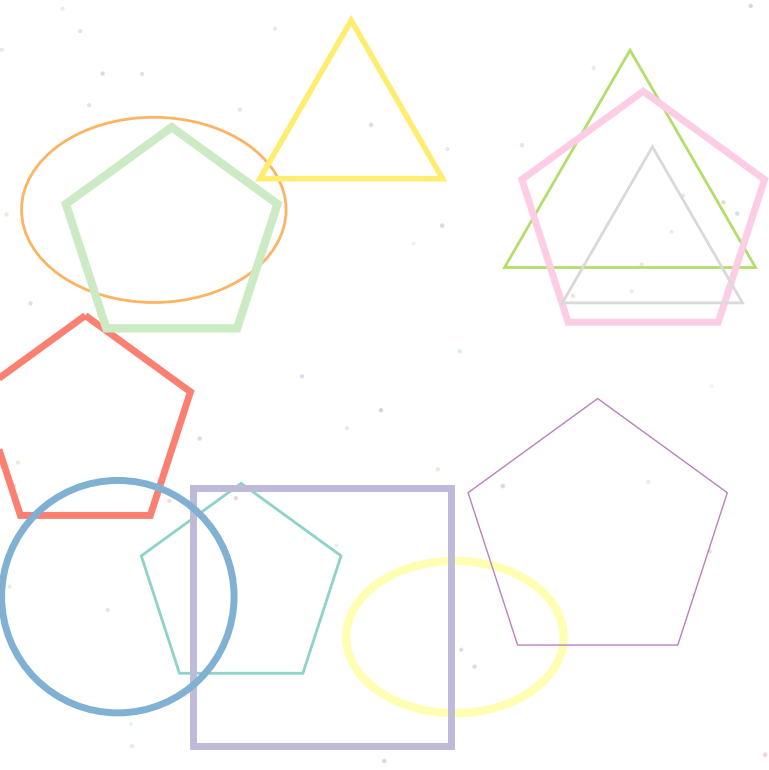[{"shape": "pentagon", "thickness": 1, "radius": 0.68, "center": [0.313, 0.236]}, {"shape": "oval", "thickness": 3, "radius": 0.71, "center": [0.591, 0.173]}, {"shape": "square", "thickness": 2.5, "radius": 0.84, "center": [0.418, 0.198]}, {"shape": "pentagon", "thickness": 2.5, "radius": 0.72, "center": [0.111, 0.447]}, {"shape": "circle", "thickness": 2.5, "radius": 0.75, "center": [0.153, 0.225]}, {"shape": "oval", "thickness": 1, "radius": 0.86, "center": [0.2, 0.727]}, {"shape": "triangle", "thickness": 1, "radius": 0.94, "center": [0.818, 0.747]}, {"shape": "pentagon", "thickness": 2.5, "radius": 0.83, "center": [0.835, 0.716]}, {"shape": "triangle", "thickness": 1, "radius": 0.68, "center": [0.847, 0.674]}, {"shape": "pentagon", "thickness": 0.5, "radius": 0.88, "center": [0.776, 0.305]}, {"shape": "pentagon", "thickness": 3, "radius": 0.72, "center": [0.223, 0.69]}, {"shape": "triangle", "thickness": 2, "radius": 0.69, "center": [0.456, 0.836]}]